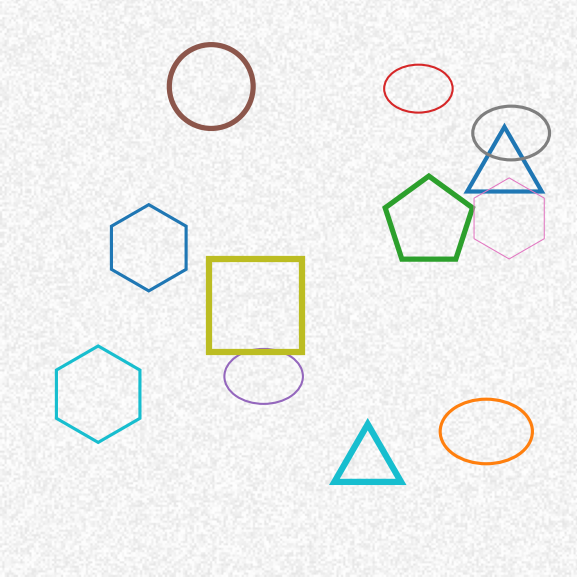[{"shape": "hexagon", "thickness": 1.5, "radius": 0.37, "center": [0.258, 0.57]}, {"shape": "triangle", "thickness": 2, "radius": 0.37, "center": [0.874, 0.705]}, {"shape": "oval", "thickness": 1.5, "radius": 0.4, "center": [0.842, 0.252]}, {"shape": "pentagon", "thickness": 2.5, "radius": 0.4, "center": [0.743, 0.615]}, {"shape": "oval", "thickness": 1, "radius": 0.3, "center": [0.725, 0.846]}, {"shape": "oval", "thickness": 1, "radius": 0.34, "center": [0.457, 0.347]}, {"shape": "circle", "thickness": 2.5, "radius": 0.36, "center": [0.366, 0.849]}, {"shape": "hexagon", "thickness": 0.5, "radius": 0.35, "center": [0.882, 0.621]}, {"shape": "oval", "thickness": 1.5, "radius": 0.33, "center": [0.885, 0.769]}, {"shape": "square", "thickness": 3, "radius": 0.4, "center": [0.442, 0.47]}, {"shape": "triangle", "thickness": 3, "radius": 0.33, "center": [0.637, 0.198]}, {"shape": "hexagon", "thickness": 1.5, "radius": 0.42, "center": [0.17, 0.317]}]